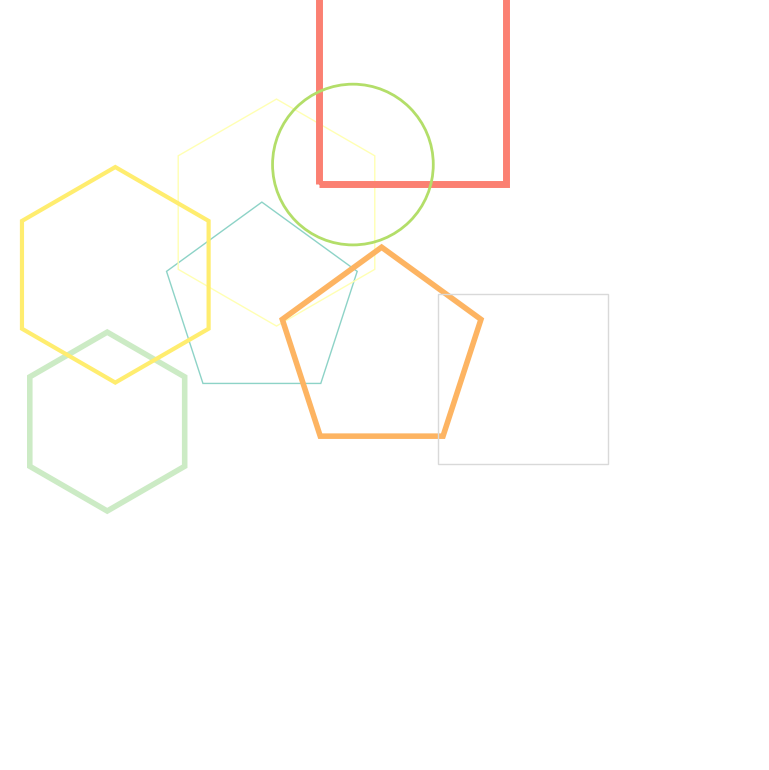[{"shape": "pentagon", "thickness": 0.5, "radius": 0.65, "center": [0.34, 0.607]}, {"shape": "hexagon", "thickness": 0.5, "radius": 0.74, "center": [0.359, 0.724]}, {"shape": "square", "thickness": 2.5, "radius": 0.61, "center": [0.536, 0.883]}, {"shape": "pentagon", "thickness": 2, "radius": 0.68, "center": [0.496, 0.543]}, {"shape": "circle", "thickness": 1, "radius": 0.52, "center": [0.458, 0.786]}, {"shape": "square", "thickness": 0.5, "radius": 0.55, "center": [0.679, 0.508]}, {"shape": "hexagon", "thickness": 2, "radius": 0.58, "center": [0.139, 0.453]}, {"shape": "hexagon", "thickness": 1.5, "radius": 0.7, "center": [0.15, 0.643]}]